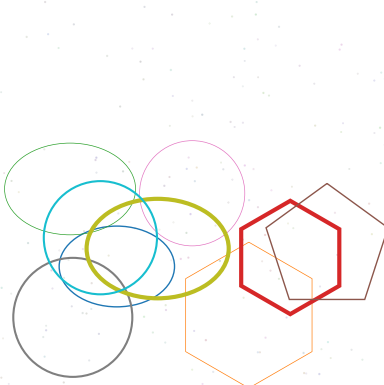[{"shape": "oval", "thickness": 1, "radius": 0.75, "center": [0.303, 0.308]}, {"shape": "hexagon", "thickness": 0.5, "radius": 0.95, "center": [0.646, 0.181]}, {"shape": "oval", "thickness": 0.5, "radius": 0.85, "center": [0.182, 0.509]}, {"shape": "hexagon", "thickness": 3, "radius": 0.74, "center": [0.754, 0.331]}, {"shape": "pentagon", "thickness": 1, "radius": 0.83, "center": [0.849, 0.357]}, {"shape": "circle", "thickness": 0.5, "radius": 0.68, "center": [0.499, 0.498]}, {"shape": "circle", "thickness": 1.5, "radius": 0.77, "center": [0.189, 0.176]}, {"shape": "oval", "thickness": 3, "radius": 0.92, "center": [0.409, 0.354]}, {"shape": "circle", "thickness": 1.5, "radius": 0.74, "center": [0.261, 0.383]}]